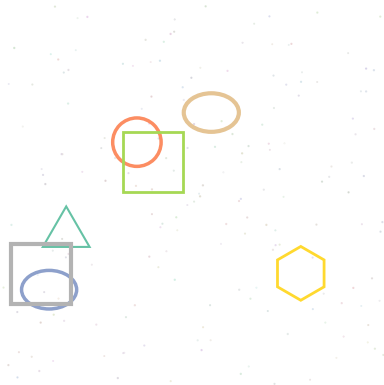[{"shape": "triangle", "thickness": 1.5, "radius": 0.35, "center": [0.172, 0.394]}, {"shape": "circle", "thickness": 2.5, "radius": 0.31, "center": [0.356, 0.631]}, {"shape": "oval", "thickness": 2.5, "radius": 0.36, "center": [0.128, 0.248]}, {"shape": "square", "thickness": 2, "radius": 0.39, "center": [0.396, 0.578]}, {"shape": "hexagon", "thickness": 2, "radius": 0.35, "center": [0.781, 0.29]}, {"shape": "oval", "thickness": 3, "radius": 0.36, "center": [0.549, 0.708]}, {"shape": "square", "thickness": 3, "radius": 0.39, "center": [0.106, 0.289]}]